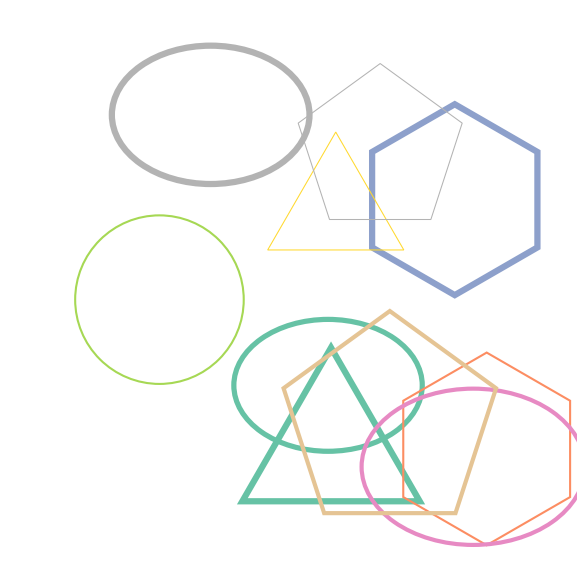[{"shape": "triangle", "thickness": 3, "radius": 0.89, "center": [0.573, 0.22]}, {"shape": "oval", "thickness": 2.5, "radius": 0.82, "center": [0.568, 0.332]}, {"shape": "hexagon", "thickness": 1, "radius": 0.83, "center": [0.843, 0.222]}, {"shape": "hexagon", "thickness": 3, "radius": 0.83, "center": [0.787, 0.653]}, {"shape": "oval", "thickness": 2, "radius": 0.97, "center": [0.819, 0.191]}, {"shape": "circle", "thickness": 1, "radius": 0.73, "center": [0.276, 0.48]}, {"shape": "triangle", "thickness": 0.5, "radius": 0.68, "center": [0.581, 0.634]}, {"shape": "pentagon", "thickness": 2, "radius": 0.97, "center": [0.675, 0.267]}, {"shape": "oval", "thickness": 3, "radius": 0.86, "center": [0.365, 0.8]}, {"shape": "pentagon", "thickness": 0.5, "radius": 0.75, "center": [0.658, 0.74]}]